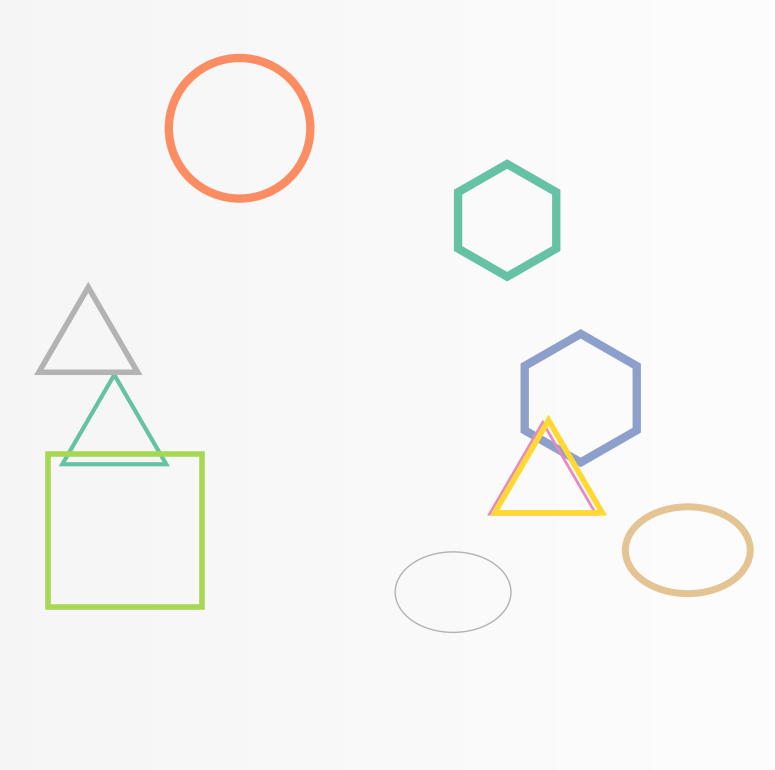[{"shape": "hexagon", "thickness": 3, "radius": 0.37, "center": [0.654, 0.714]}, {"shape": "triangle", "thickness": 1.5, "radius": 0.39, "center": [0.147, 0.436]}, {"shape": "circle", "thickness": 3, "radius": 0.46, "center": [0.309, 0.833]}, {"shape": "hexagon", "thickness": 3, "radius": 0.42, "center": [0.749, 0.483]}, {"shape": "triangle", "thickness": 1, "radius": 0.4, "center": [0.7, 0.372]}, {"shape": "square", "thickness": 2, "radius": 0.49, "center": [0.161, 0.311]}, {"shape": "triangle", "thickness": 2, "radius": 0.4, "center": [0.708, 0.374]}, {"shape": "oval", "thickness": 2.5, "radius": 0.4, "center": [0.887, 0.285]}, {"shape": "oval", "thickness": 0.5, "radius": 0.37, "center": [0.585, 0.231]}, {"shape": "triangle", "thickness": 2, "radius": 0.37, "center": [0.114, 0.553]}]